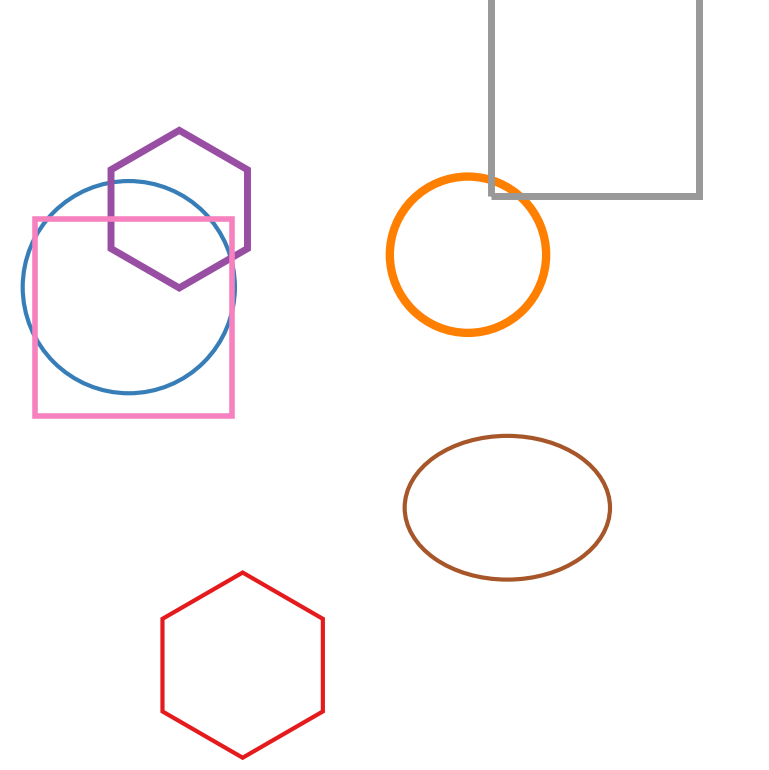[{"shape": "hexagon", "thickness": 1.5, "radius": 0.6, "center": [0.315, 0.136]}, {"shape": "circle", "thickness": 1.5, "radius": 0.69, "center": [0.167, 0.627]}, {"shape": "hexagon", "thickness": 2.5, "radius": 0.51, "center": [0.233, 0.728]}, {"shape": "circle", "thickness": 3, "radius": 0.51, "center": [0.608, 0.669]}, {"shape": "oval", "thickness": 1.5, "radius": 0.67, "center": [0.659, 0.341]}, {"shape": "square", "thickness": 2, "radius": 0.64, "center": [0.173, 0.588]}, {"shape": "square", "thickness": 2.5, "radius": 0.68, "center": [0.772, 0.88]}]